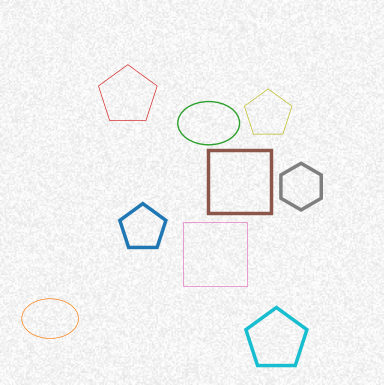[{"shape": "pentagon", "thickness": 2.5, "radius": 0.31, "center": [0.371, 0.408]}, {"shape": "oval", "thickness": 0.5, "radius": 0.37, "center": [0.13, 0.172]}, {"shape": "oval", "thickness": 1, "radius": 0.4, "center": [0.542, 0.68]}, {"shape": "pentagon", "thickness": 0.5, "radius": 0.4, "center": [0.332, 0.752]}, {"shape": "square", "thickness": 2.5, "radius": 0.41, "center": [0.622, 0.529]}, {"shape": "square", "thickness": 0.5, "radius": 0.42, "center": [0.558, 0.34]}, {"shape": "hexagon", "thickness": 2.5, "radius": 0.3, "center": [0.782, 0.515]}, {"shape": "pentagon", "thickness": 0.5, "radius": 0.32, "center": [0.697, 0.704]}, {"shape": "pentagon", "thickness": 2.5, "radius": 0.42, "center": [0.718, 0.118]}]